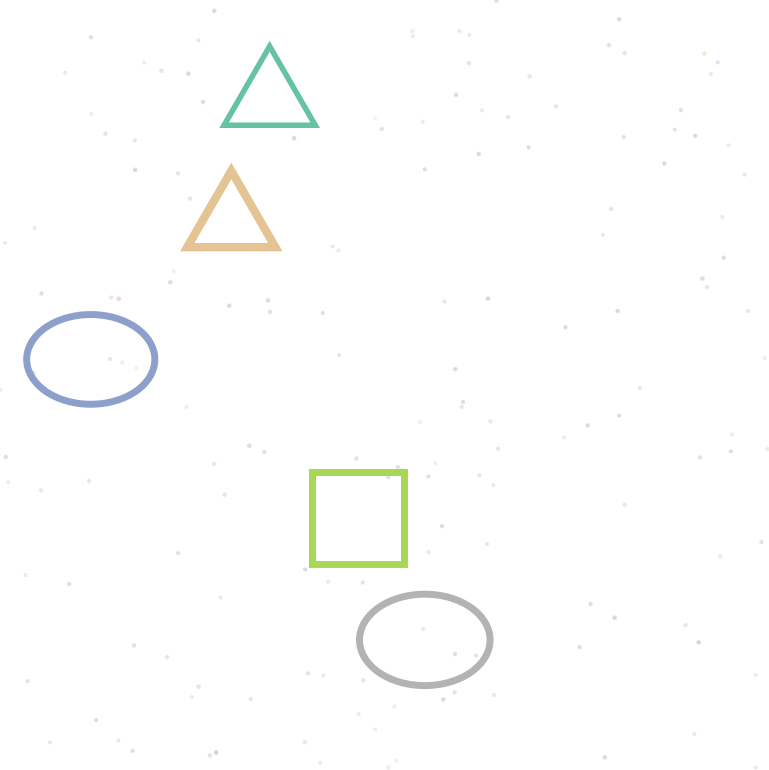[{"shape": "triangle", "thickness": 2, "radius": 0.34, "center": [0.35, 0.872]}, {"shape": "oval", "thickness": 2.5, "radius": 0.42, "center": [0.118, 0.533]}, {"shape": "square", "thickness": 2.5, "radius": 0.3, "center": [0.465, 0.327]}, {"shape": "triangle", "thickness": 3, "radius": 0.33, "center": [0.3, 0.712]}, {"shape": "oval", "thickness": 2.5, "radius": 0.42, "center": [0.552, 0.169]}]